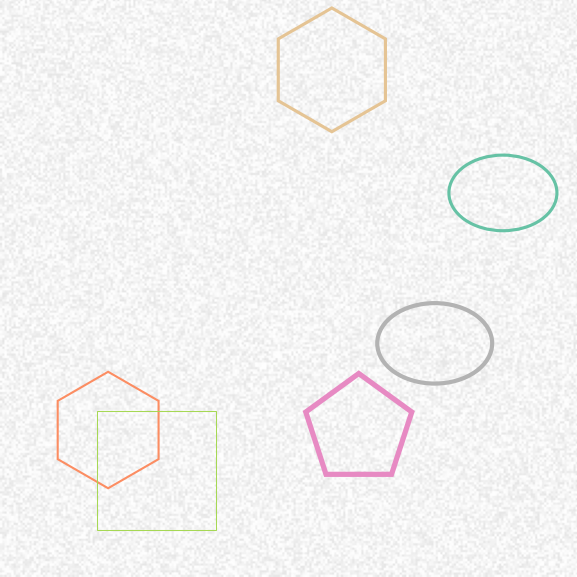[{"shape": "oval", "thickness": 1.5, "radius": 0.47, "center": [0.871, 0.665]}, {"shape": "hexagon", "thickness": 1, "radius": 0.5, "center": [0.187, 0.255]}, {"shape": "pentagon", "thickness": 2.5, "radius": 0.48, "center": [0.621, 0.256]}, {"shape": "square", "thickness": 0.5, "radius": 0.51, "center": [0.271, 0.185]}, {"shape": "hexagon", "thickness": 1.5, "radius": 0.54, "center": [0.575, 0.878]}, {"shape": "oval", "thickness": 2, "radius": 0.5, "center": [0.753, 0.405]}]